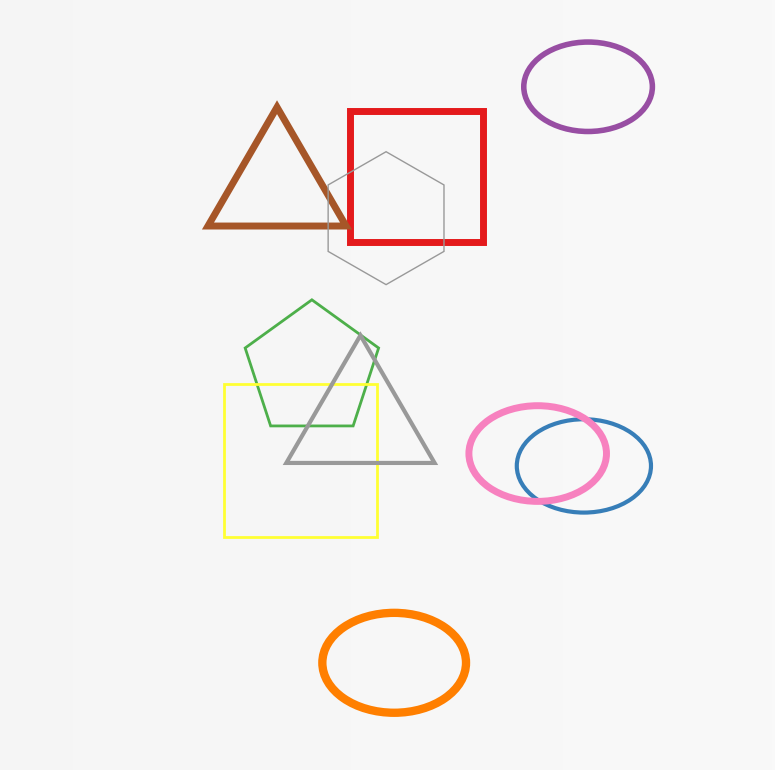[{"shape": "square", "thickness": 2.5, "radius": 0.43, "center": [0.537, 0.771]}, {"shape": "oval", "thickness": 1.5, "radius": 0.43, "center": [0.753, 0.395]}, {"shape": "pentagon", "thickness": 1, "radius": 0.45, "center": [0.402, 0.52]}, {"shape": "oval", "thickness": 2, "radius": 0.41, "center": [0.759, 0.887]}, {"shape": "oval", "thickness": 3, "radius": 0.46, "center": [0.509, 0.139]}, {"shape": "square", "thickness": 1, "radius": 0.5, "center": [0.388, 0.402]}, {"shape": "triangle", "thickness": 2.5, "radius": 0.51, "center": [0.357, 0.758]}, {"shape": "oval", "thickness": 2.5, "radius": 0.44, "center": [0.694, 0.411]}, {"shape": "triangle", "thickness": 1.5, "radius": 0.55, "center": [0.465, 0.454]}, {"shape": "hexagon", "thickness": 0.5, "radius": 0.43, "center": [0.498, 0.717]}]